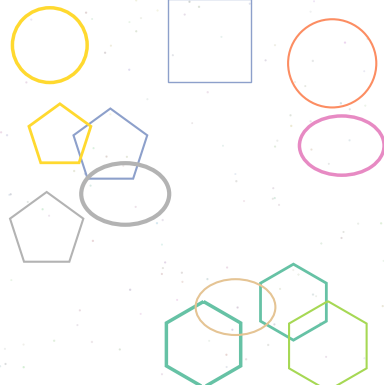[{"shape": "hexagon", "thickness": 2, "radius": 0.49, "center": [0.762, 0.215]}, {"shape": "hexagon", "thickness": 2.5, "radius": 0.56, "center": [0.529, 0.105]}, {"shape": "circle", "thickness": 1.5, "radius": 0.57, "center": [0.863, 0.835]}, {"shape": "pentagon", "thickness": 1.5, "radius": 0.5, "center": [0.287, 0.617]}, {"shape": "square", "thickness": 1, "radius": 0.54, "center": [0.544, 0.895]}, {"shape": "oval", "thickness": 2.5, "radius": 0.55, "center": [0.888, 0.622]}, {"shape": "hexagon", "thickness": 1.5, "radius": 0.58, "center": [0.852, 0.101]}, {"shape": "circle", "thickness": 2.5, "radius": 0.49, "center": [0.129, 0.883]}, {"shape": "pentagon", "thickness": 2, "radius": 0.42, "center": [0.156, 0.646]}, {"shape": "oval", "thickness": 1.5, "radius": 0.52, "center": [0.612, 0.202]}, {"shape": "pentagon", "thickness": 1.5, "radius": 0.5, "center": [0.121, 0.401]}, {"shape": "oval", "thickness": 3, "radius": 0.57, "center": [0.325, 0.496]}]